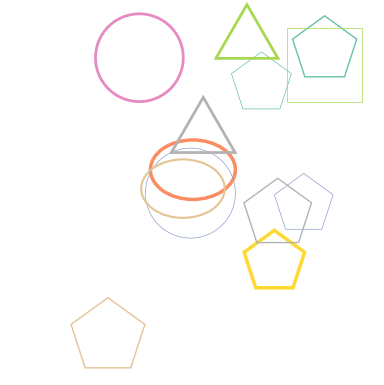[{"shape": "pentagon", "thickness": 1, "radius": 0.44, "center": [0.843, 0.871]}, {"shape": "pentagon", "thickness": 0.5, "radius": 0.41, "center": [0.679, 0.783]}, {"shape": "oval", "thickness": 2.5, "radius": 0.55, "center": [0.501, 0.559]}, {"shape": "pentagon", "thickness": 0.5, "radius": 0.4, "center": [0.789, 0.469]}, {"shape": "circle", "thickness": 0.5, "radius": 0.58, "center": [0.495, 0.498]}, {"shape": "circle", "thickness": 2, "radius": 0.57, "center": [0.362, 0.85]}, {"shape": "triangle", "thickness": 2, "radius": 0.47, "center": [0.641, 0.895]}, {"shape": "square", "thickness": 0.5, "radius": 0.48, "center": [0.843, 0.831]}, {"shape": "pentagon", "thickness": 2.5, "radius": 0.41, "center": [0.713, 0.319]}, {"shape": "oval", "thickness": 1.5, "radius": 0.54, "center": [0.475, 0.51]}, {"shape": "pentagon", "thickness": 1, "radius": 0.5, "center": [0.28, 0.126]}, {"shape": "pentagon", "thickness": 1, "radius": 0.46, "center": [0.721, 0.445]}, {"shape": "triangle", "thickness": 2, "radius": 0.48, "center": [0.528, 0.652]}]